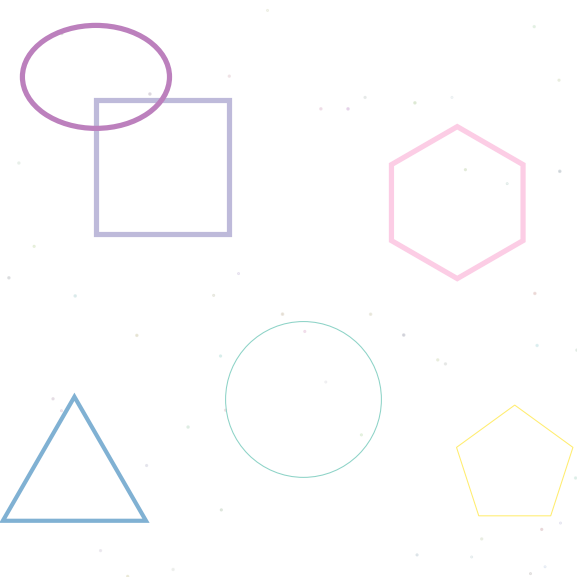[{"shape": "circle", "thickness": 0.5, "radius": 0.67, "center": [0.526, 0.307]}, {"shape": "square", "thickness": 2.5, "radius": 0.58, "center": [0.282, 0.71]}, {"shape": "triangle", "thickness": 2, "radius": 0.72, "center": [0.129, 0.169]}, {"shape": "hexagon", "thickness": 2.5, "radius": 0.66, "center": [0.792, 0.648]}, {"shape": "oval", "thickness": 2.5, "radius": 0.64, "center": [0.166, 0.866]}, {"shape": "pentagon", "thickness": 0.5, "radius": 0.53, "center": [0.891, 0.192]}]